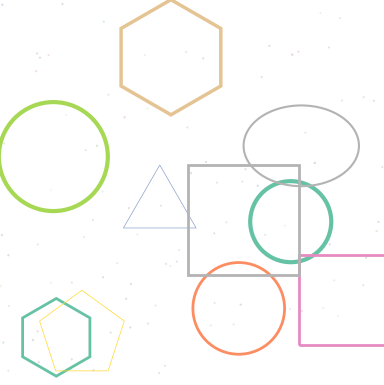[{"shape": "hexagon", "thickness": 2, "radius": 0.5, "center": [0.146, 0.124]}, {"shape": "circle", "thickness": 3, "radius": 0.53, "center": [0.755, 0.424]}, {"shape": "circle", "thickness": 2, "radius": 0.6, "center": [0.62, 0.199]}, {"shape": "triangle", "thickness": 0.5, "radius": 0.55, "center": [0.415, 0.462]}, {"shape": "square", "thickness": 2, "radius": 0.58, "center": [0.892, 0.221]}, {"shape": "circle", "thickness": 3, "radius": 0.71, "center": [0.139, 0.593]}, {"shape": "pentagon", "thickness": 0.5, "radius": 0.58, "center": [0.213, 0.13]}, {"shape": "hexagon", "thickness": 2.5, "radius": 0.75, "center": [0.444, 0.851]}, {"shape": "square", "thickness": 2, "radius": 0.72, "center": [0.632, 0.428]}, {"shape": "oval", "thickness": 1.5, "radius": 0.75, "center": [0.782, 0.621]}]